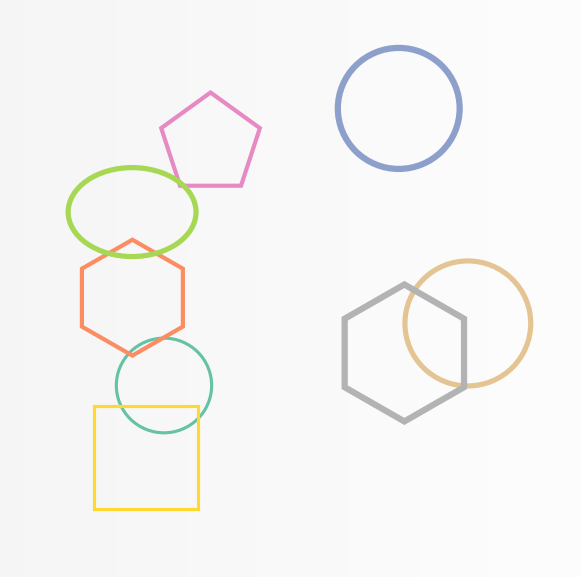[{"shape": "circle", "thickness": 1.5, "radius": 0.41, "center": [0.282, 0.332]}, {"shape": "hexagon", "thickness": 2, "radius": 0.5, "center": [0.228, 0.484]}, {"shape": "circle", "thickness": 3, "radius": 0.52, "center": [0.686, 0.811]}, {"shape": "pentagon", "thickness": 2, "radius": 0.45, "center": [0.362, 0.75]}, {"shape": "oval", "thickness": 2.5, "radius": 0.55, "center": [0.227, 0.632]}, {"shape": "square", "thickness": 1.5, "radius": 0.45, "center": [0.252, 0.207]}, {"shape": "circle", "thickness": 2.5, "radius": 0.54, "center": [0.805, 0.439]}, {"shape": "hexagon", "thickness": 3, "radius": 0.59, "center": [0.696, 0.388]}]